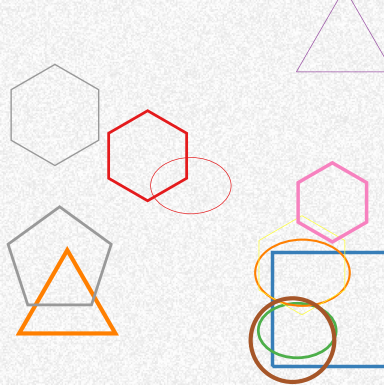[{"shape": "hexagon", "thickness": 2, "radius": 0.58, "center": [0.383, 0.595]}, {"shape": "oval", "thickness": 0.5, "radius": 0.52, "center": [0.496, 0.518]}, {"shape": "square", "thickness": 2.5, "radius": 0.74, "center": [0.855, 0.196]}, {"shape": "oval", "thickness": 2, "radius": 0.51, "center": [0.772, 0.141]}, {"shape": "triangle", "thickness": 0.5, "radius": 0.72, "center": [0.895, 0.886]}, {"shape": "oval", "thickness": 1.5, "radius": 0.61, "center": [0.786, 0.292]}, {"shape": "triangle", "thickness": 3, "radius": 0.72, "center": [0.175, 0.206]}, {"shape": "hexagon", "thickness": 0.5, "radius": 0.64, "center": [0.784, 0.311]}, {"shape": "circle", "thickness": 3, "radius": 0.54, "center": [0.76, 0.117]}, {"shape": "hexagon", "thickness": 2.5, "radius": 0.51, "center": [0.863, 0.474]}, {"shape": "hexagon", "thickness": 1, "radius": 0.66, "center": [0.143, 0.701]}, {"shape": "pentagon", "thickness": 2, "radius": 0.7, "center": [0.155, 0.322]}]